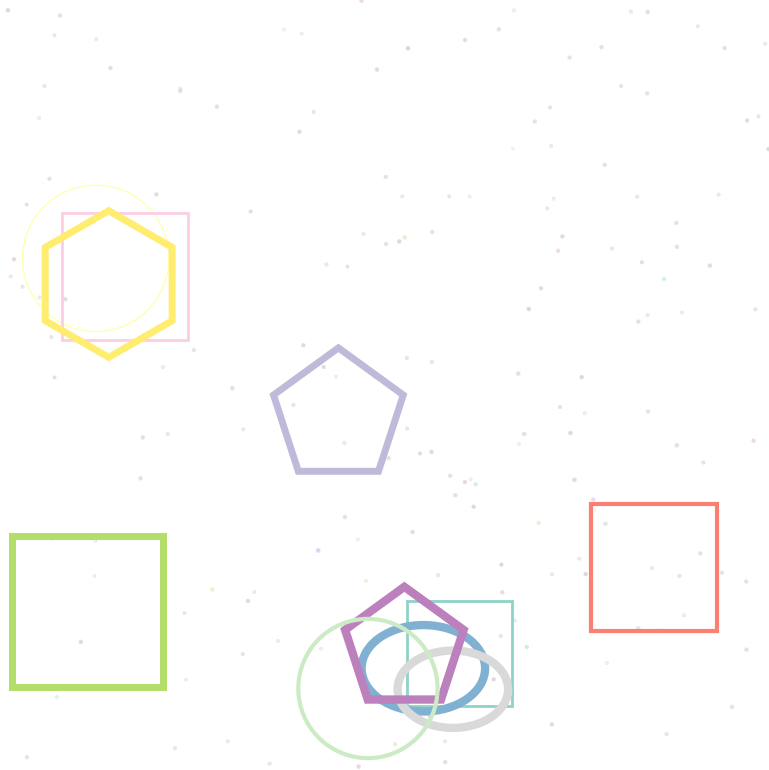[{"shape": "square", "thickness": 1, "radius": 0.34, "center": [0.596, 0.151]}, {"shape": "circle", "thickness": 0.5, "radius": 0.48, "center": [0.124, 0.664]}, {"shape": "pentagon", "thickness": 2.5, "radius": 0.44, "center": [0.439, 0.46]}, {"shape": "square", "thickness": 1.5, "radius": 0.41, "center": [0.849, 0.263]}, {"shape": "oval", "thickness": 3, "radius": 0.4, "center": [0.55, 0.132]}, {"shape": "square", "thickness": 2.5, "radius": 0.49, "center": [0.113, 0.206]}, {"shape": "square", "thickness": 1, "radius": 0.41, "center": [0.162, 0.64]}, {"shape": "oval", "thickness": 3, "radius": 0.36, "center": [0.588, 0.105]}, {"shape": "pentagon", "thickness": 3, "radius": 0.4, "center": [0.525, 0.157]}, {"shape": "circle", "thickness": 1.5, "radius": 0.45, "center": [0.478, 0.106]}, {"shape": "hexagon", "thickness": 2.5, "radius": 0.48, "center": [0.141, 0.631]}]